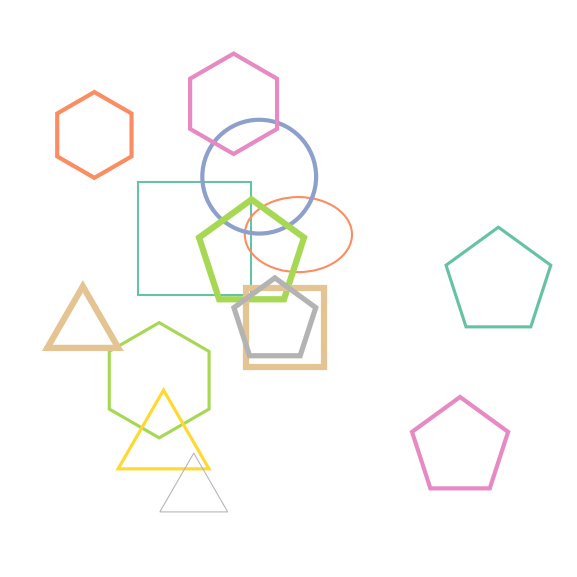[{"shape": "pentagon", "thickness": 1.5, "radius": 0.48, "center": [0.863, 0.51]}, {"shape": "square", "thickness": 1, "radius": 0.49, "center": [0.337, 0.586]}, {"shape": "hexagon", "thickness": 2, "radius": 0.37, "center": [0.163, 0.765]}, {"shape": "oval", "thickness": 1, "radius": 0.46, "center": [0.517, 0.593]}, {"shape": "circle", "thickness": 2, "radius": 0.49, "center": [0.449, 0.693]}, {"shape": "hexagon", "thickness": 2, "radius": 0.43, "center": [0.404, 0.819]}, {"shape": "pentagon", "thickness": 2, "radius": 0.44, "center": [0.797, 0.224]}, {"shape": "hexagon", "thickness": 1.5, "radius": 0.5, "center": [0.276, 0.341]}, {"shape": "pentagon", "thickness": 3, "radius": 0.48, "center": [0.436, 0.558]}, {"shape": "triangle", "thickness": 1.5, "radius": 0.45, "center": [0.283, 0.233]}, {"shape": "square", "thickness": 3, "radius": 0.34, "center": [0.493, 0.432]}, {"shape": "triangle", "thickness": 3, "radius": 0.36, "center": [0.143, 0.432]}, {"shape": "triangle", "thickness": 0.5, "radius": 0.34, "center": [0.336, 0.147]}, {"shape": "pentagon", "thickness": 2.5, "radius": 0.37, "center": [0.476, 0.443]}]